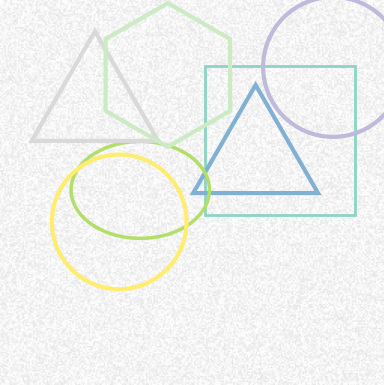[{"shape": "square", "thickness": 2, "radius": 0.97, "center": [0.727, 0.636]}, {"shape": "circle", "thickness": 3, "radius": 0.91, "center": [0.865, 0.826]}, {"shape": "triangle", "thickness": 3, "radius": 0.94, "center": [0.664, 0.592]}, {"shape": "oval", "thickness": 2.5, "radius": 0.9, "center": [0.364, 0.507]}, {"shape": "triangle", "thickness": 3, "radius": 0.95, "center": [0.246, 0.729]}, {"shape": "hexagon", "thickness": 3, "radius": 0.93, "center": [0.436, 0.805]}, {"shape": "circle", "thickness": 3, "radius": 0.87, "center": [0.31, 0.424]}]